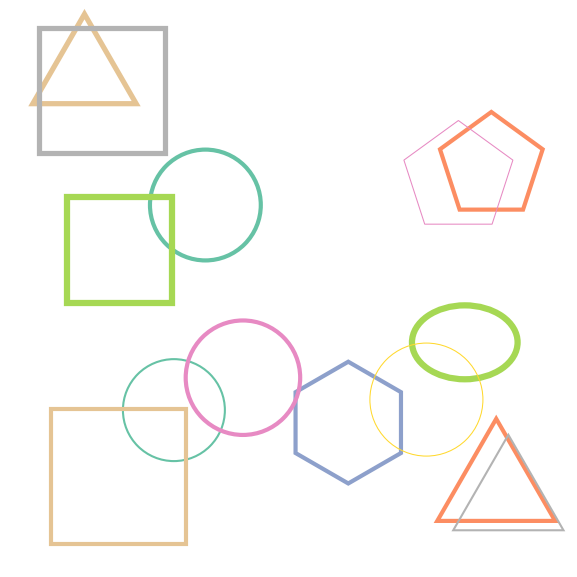[{"shape": "circle", "thickness": 1, "radius": 0.44, "center": [0.301, 0.289]}, {"shape": "circle", "thickness": 2, "radius": 0.48, "center": [0.356, 0.644]}, {"shape": "pentagon", "thickness": 2, "radius": 0.47, "center": [0.851, 0.712]}, {"shape": "triangle", "thickness": 2, "radius": 0.59, "center": [0.859, 0.156]}, {"shape": "hexagon", "thickness": 2, "radius": 0.53, "center": [0.603, 0.267]}, {"shape": "pentagon", "thickness": 0.5, "radius": 0.5, "center": [0.794, 0.691]}, {"shape": "circle", "thickness": 2, "radius": 0.5, "center": [0.421, 0.345]}, {"shape": "oval", "thickness": 3, "radius": 0.46, "center": [0.805, 0.406]}, {"shape": "square", "thickness": 3, "radius": 0.46, "center": [0.207, 0.566]}, {"shape": "circle", "thickness": 0.5, "radius": 0.49, "center": [0.738, 0.307]}, {"shape": "triangle", "thickness": 2.5, "radius": 0.52, "center": [0.146, 0.871]}, {"shape": "square", "thickness": 2, "radius": 0.58, "center": [0.205, 0.174]}, {"shape": "square", "thickness": 2.5, "radius": 0.54, "center": [0.176, 0.843]}, {"shape": "triangle", "thickness": 1, "radius": 0.55, "center": [0.88, 0.136]}]